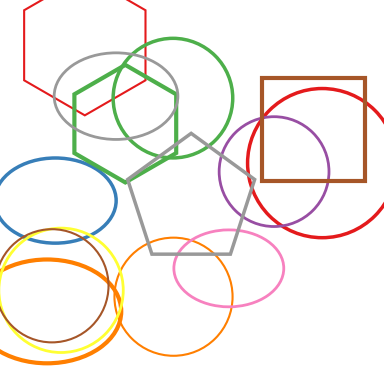[{"shape": "circle", "thickness": 2.5, "radius": 0.97, "center": [0.837, 0.576]}, {"shape": "hexagon", "thickness": 1.5, "radius": 0.91, "center": [0.22, 0.882]}, {"shape": "oval", "thickness": 2.5, "radius": 0.79, "center": [0.144, 0.479]}, {"shape": "circle", "thickness": 2.5, "radius": 0.78, "center": [0.449, 0.745]}, {"shape": "hexagon", "thickness": 3, "radius": 0.76, "center": [0.325, 0.679]}, {"shape": "circle", "thickness": 2, "radius": 0.71, "center": [0.712, 0.554]}, {"shape": "circle", "thickness": 1.5, "radius": 0.77, "center": [0.451, 0.229]}, {"shape": "oval", "thickness": 3, "radius": 0.96, "center": [0.122, 0.191]}, {"shape": "circle", "thickness": 2, "radius": 0.81, "center": [0.159, 0.246]}, {"shape": "circle", "thickness": 1.5, "radius": 0.73, "center": [0.135, 0.258]}, {"shape": "square", "thickness": 3, "radius": 0.67, "center": [0.815, 0.663]}, {"shape": "oval", "thickness": 2, "radius": 0.71, "center": [0.594, 0.303]}, {"shape": "oval", "thickness": 2, "radius": 0.8, "center": [0.301, 0.75]}, {"shape": "pentagon", "thickness": 2.5, "radius": 0.87, "center": [0.497, 0.48]}]